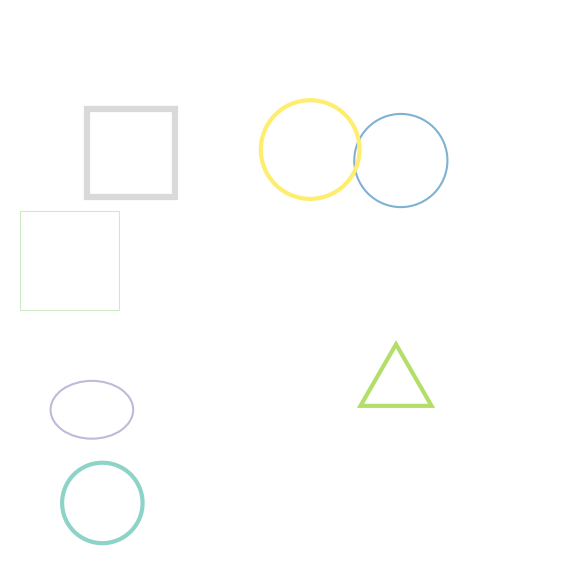[{"shape": "circle", "thickness": 2, "radius": 0.35, "center": [0.177, 0.128]}, {"shape": "oval", "thickness": 1, "radius": 0.36, "center": [0.159, 0.29]}, {"shape": "circle", "thickness": 1, "radius": 0.4, "center": [0.694, 0.721]}, {"shape": "triangle", "thickness": 2, "radius": 0.36, "center": [0.686, 0.332]}, {"shape": "square", "thickness": 3, "radius": 0.38, "center": [0.227, 0.734]}, {"shape": "square", "thickness": 0.5, "radius": 0.43, "center": [0.12, 0.548]}, {"shape": "circle", "thickness": 2, "radius": 0.43, "center": [0.537, 0.74]}]